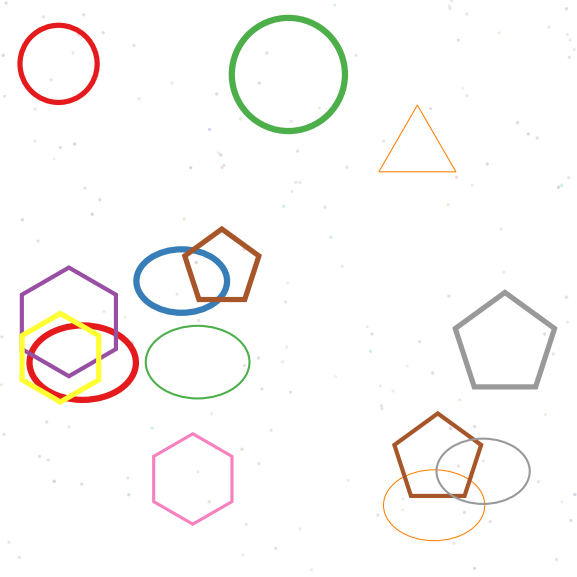[{"shape": "oval", "thickness": 3, "radius": 0.46, "center": [0.143, 0.371]}, {"shape": "circle", "thickness": 2.5, "radius": 0.33, "center": [0.101, 0.889]}, {"shape": "oval", "thickness": 3, "radius": 0.39, "center": [0.315, 0.512]}, {"shape": "circle", "thickness": 3, "radius": 0.49, "center": [0.499, 0.87]}, {"shape": "oval", "thickness": 1, "radius": 0.45, "center": [0.342, 0.372]}, {"shape": "hexagon", "thickness": 2, "radius": 0.47, "center": [0.119, 0.442]}, {"shape": "oval", "thickness": 0.5, "radius": 0.44, "center": [0.752, 0.124]}, {"shape": "triangle", "thickness": 0.5, "radius": 0.39, "center": [0.723, 0.74]}, {"shape": "hexagon", "thickness": 2.5, "radius": 0.38, "center": [0.105, 0.38]}, {"shape": "pentagon", "thickness": 2.5, "radius": 0.34, "center": [0.384, 0.535]}, {"shape": "pentagon", "thickness": 2, "radius": 0.39, "center": [0.758, 0.204]}, {"shape": "hexagon", "thickness": 1.5, "radius": 0.39, "center": [0.334, 0.17]}, {"shape": "oval", "thickness": 1, "radius": 0.4, "center": [0.837, 0.183]}, {"shape": "pentagon", "thickness": 2.5, "radius": 0.45, "center": [0.874, 0.402]}]